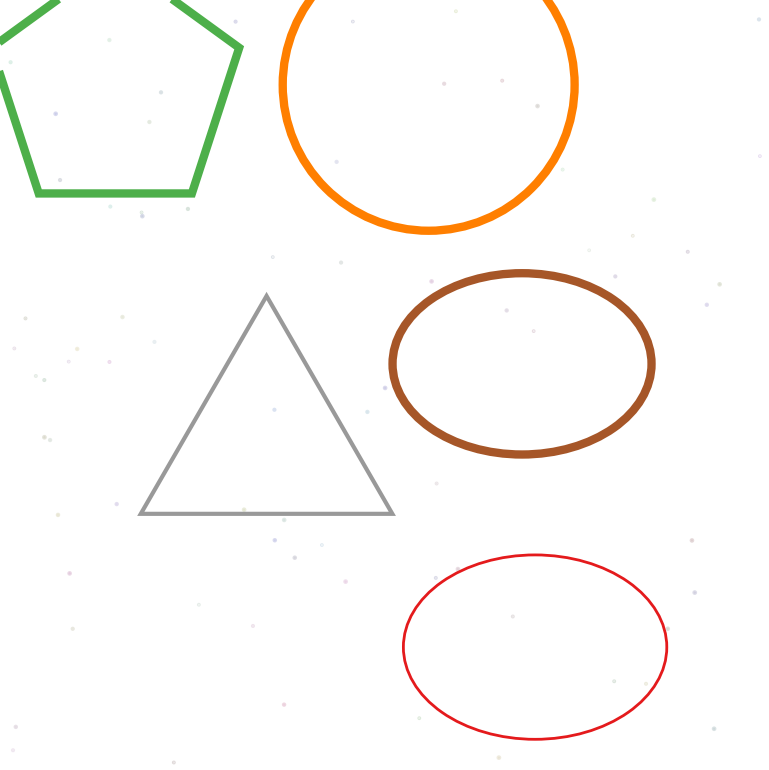[{"shape": "oval", "thickness": 1, "radius": 0.86, "center": [0.695, 0.16]}, {"shape": "pentagon", "thickness": 3, "radius": 0.85, "center": [0.15, 0.886]}, {"shape": "circle", "thickness": 3, "radius": 0.95, "center": [0.557, 0.89]}, {"shape": "oval", "thickness": 3, "radius": 0.84, "center": [0.678, 0.527]}, {"shape": "triangle", "thickness": 1.5, "radius": 0.94, "center": [0.346, 0.427]}]